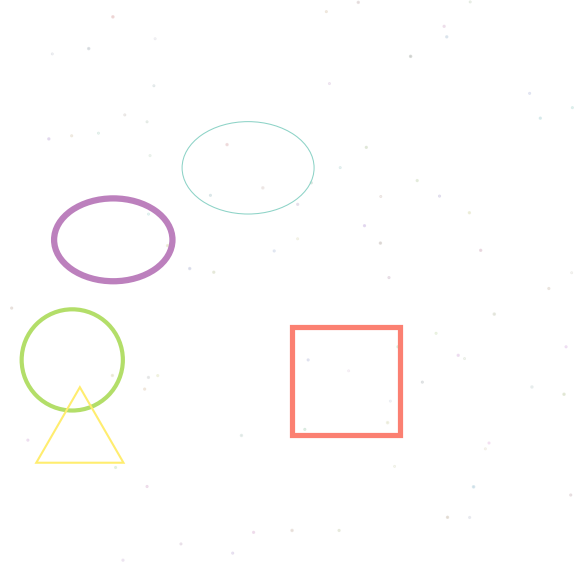[{"shape": "oval", "thickness": 0.5, "radius": 0.57, "center": [0.43, 0.709]}, {"shape": "square", "thickness": 2.5, "radius": 0.47, "center": [0.599, 0.339]}, {"shape": "circle", "thickness": 2, "radius": 0.44, "center": [0.125, 0.376]}, {"shape": "oval", "thickness": 3, "radius": 0.51, "center": [0.196, 0.584]}, {"shape": "triangle", "thickness": 1, "radius": 0.44, "center": [0.138, 0.241]}]